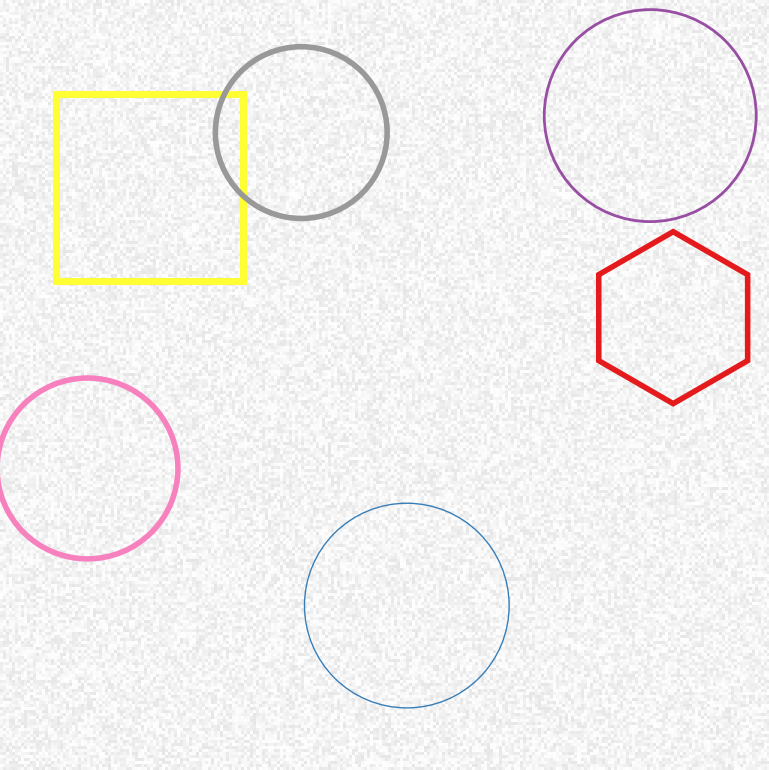[{"shape": "hexagon", "thickness": 2, "radius": 0.56, "center": [0.874, 0.587]}, {"shape": "circle", "thickness": 0.5, "radius": 0.66, "center": [0.528, 0.214]}, {"shape": "circle", "thickness": 1, "radius": 0.69, "center": [0.844, 0.85]}, {"shape": "square", "thickness": 2.5, "radius": 0.61, "center": [0.194, 0.757]}, {"shape": "circle", "thickness": 2, "radius": 0.59, "center": [0.114, 0.392]}, {"shape": "circle", "thickness": 2, "radius": 0.56, "center": [0.391, 0.828]}]